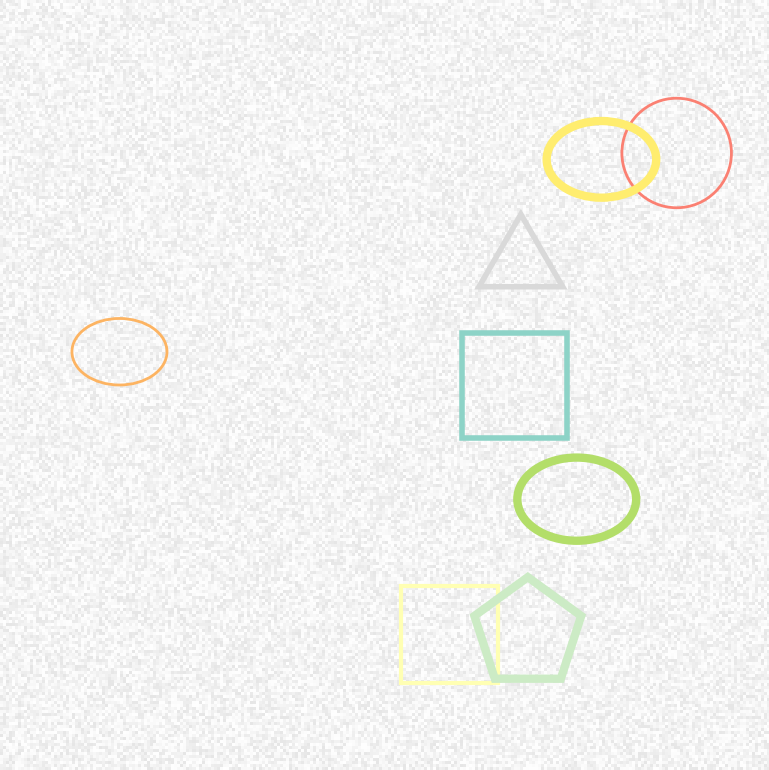[{"shape": "square", "thickness": 2, "radius": 0.34, "center": [0.668, 0.499]}, {"shape": "square", "thickness": 1.5, "radius": 0.32, "center": [0.584, 0.176]}, {"shape": "circle", "thickness": 1, "radius": 0.36, "center": [0.879, 0.801]}, {"shape": "oval", "thickness": 1, "radius": 0.31, "center": [0.155, 0.543]}, {"shape": "oval", "thickness": 3, "radius": 0.39, "center": [0.749, 0.352]}, {"shape": "triangle", "thickness": 2, "radius": 0.31, "center": [0.676, 0.659]}, {"shape": "pentagon", "thickness": 3, "radius": 0.36, "center": [0.685, 0.178]}, {"shape": "oval", "thickness": 3, "radius": 0.36, "center": [0.781, 0.793]}]